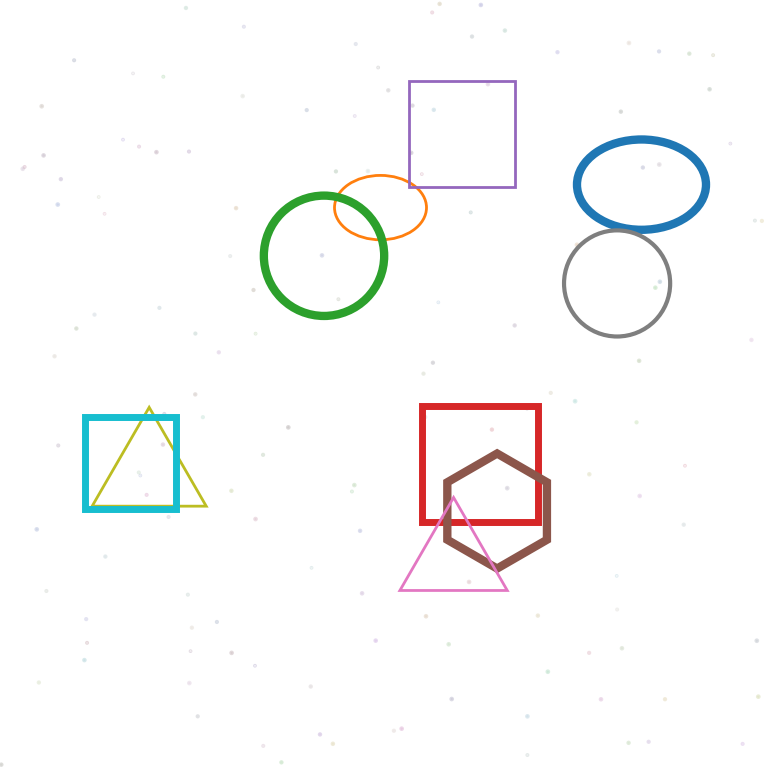[{"shape": "oval", "thickness": 3, "radius": 0.42, "center": [0.833, 0.76]}, {"shape": "oval", "thickness": 1, "radius": 0.3, "center": [0.494, 0.73]}, {"shape": "circle", "thickness": 3, "radius": 0.39, "center": [0.421, 0.668]}, {"shape": "square", "thickness": 2.5, "radius": 0.38, "center": [0.623, 0.398]}, {"shape": "square", "thickness": 1, "radius": 0.34, "center": [0.599, 0.826]}, {"shape": "hexagon", "thickness": 3, "radius": 0.37, "center": [0.646, 0.336]}, {"shape": "triangle", "thickness": 1, "radius": 0.4, "center": [0.589, 0.273]}, {"shape": "circle", "thickness": 1.5, "radius": 0.34, "center": [0.801, 0.632]}, {"shape": "triangle", "thickness": 1, "radius": 0.43, "center": [0.194, 0.385]}, {"shape": "square", "thickness": 2.5, "radius": 0.3, "center": [0.17, 0.399]}]